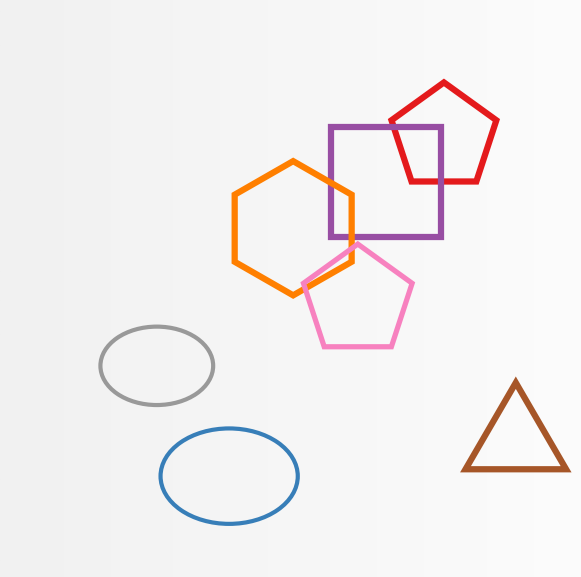[{"shape": "pentagon", "thickness": 3, "radius": 0.47, "center": [0.764, 0.762]}, {"shape": "oval", "thickness": 2, "radius": 0.59, "center": [0.394, 0.175]}, {"shape": "square", "thickness": 3, "radius": 0.48, "center": [0.664, 0.685]}, {"shape": "hexagon", "thickness": 3, "radius": 0.58, "center": [0.504, 0.604]}, {"shape": "triangle", "thickness": 3, "radius": 0.5, "center": [0.887, 0.237]}, {"shape": "pentagon", "thickness": 2.5, "radius": 0.49, "center": [0.616, 0.478]}, {"shape": "oval", "thickness": 2, "radius": 0.48, "center": [0.27, 0.366]}]